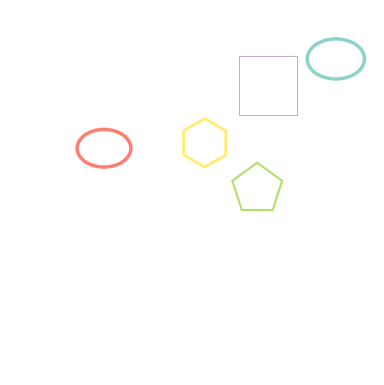[{"shape": "oval", "thickness": 2.5, "radius": 0.37, "center": [0.872, 0.847]}, {"shape": "oval", "thickness": 2.5, "radius": 0.35, "center": [0.27, 0.615]}, {"shape": "pentagon", "thickness": 1.5, "radius": 0.34, "center": [0.668, 0.509]}, {"shape": "square", "thickness": 0.5, "radius": 0.38, "center": [0.696, 0.777]}, {"shape": "hexagon", "thickness": 2, "radius": 0.32, "center": [0.532, 0.629]}]